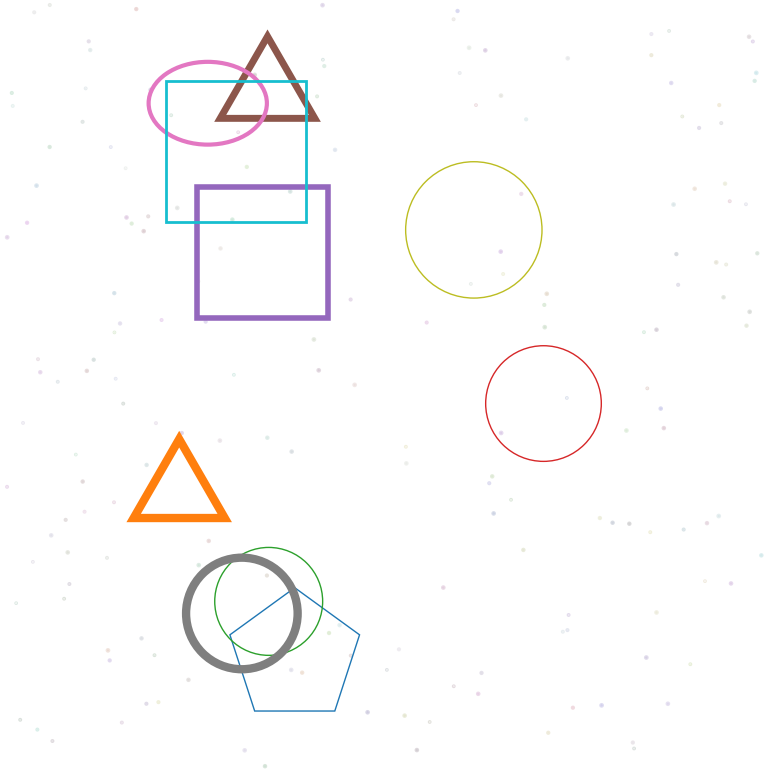[{"shape": "pentagon", "thickness": 0.5, "radius": 0.44, "center": [0.383, 0.148]}, {"shape": "triangle", "thickness": 3, "radius": 0.34, "center": [0.233, 0.361]}, {"shape": "circle", "thickness": 0.5, "radius": 0.35, "center": [0.349, 0.219]}, {"shape": "circle", "thickness": 0.5, "radius": 0.38, "center": [0.706, 0.476]}, {"shape": "square", "thickness": 2, "radius": 0.43, "center": [0.341, 0.672]}, {"shape": "triangle", "thickness": 2.5, "radius": 0.35, "center": [0.347, 0.882]}, {"shape": "oval", "thickness": 1.5, "radius": 0.38, "center": [0.27, 0.866]}, {"shape": "circle", "thickness": 3, "radius": 0.36, "center": [0.314, 0.203]}, {"shape": "circle", "thickness": 0.5, "radius": 0.44, "center": [0.615, 0.701]}, {"shape": "square", "thickness": 1, "radius": 0.45, "center": [0.307, 0.803]}]